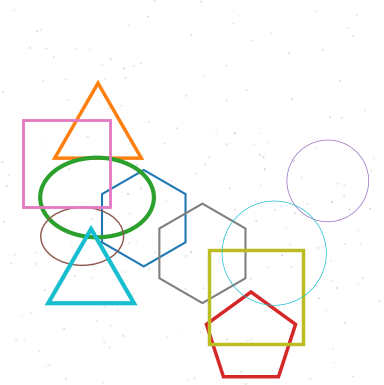[{"shape": "hexagon", "thickness": 1.5, "radius": 0.63, "center": [0.373, 0.433]}, {"shape": "triangle", "thickness": 2.5, "radius": 0.65, "center": [0.255, 0.654]}, {"shape": "oval", "thickness": 3, "radius": 0.74, "center": [0.252, 0.487]}, {"shape": "pentagon", "thickness": 2.5, "radius": 0.61, "center": [0.652, 0.12]}, {"shape": "circle", "thickness": 0.5, "radius": 0.53, "center": [0.851, 0.53]}, {"shape": "oval", "thickness": 1, "radius": 0.54, "center": [0.213, 0.386]}, {"shape": "square", "thickness": 2, "radius": 0.56, "center": [0.172, 0.575]}, {"shape": "hexagon", "thickness": 1.5, "radius": 0.65, "center": [0.526, 0.342]}, {"shape": "square", "thickness": 2.5, "radius": 0.61, "center": [0.665, 0.229]}, {"shape": "triangle", "thickness": 3, "radius": 0.64, "center": [0.237, 0.277]}, {"shape": "circle", "thickness": 0.5, "radius": 0.68, "center": [0.712, 0.342]}]